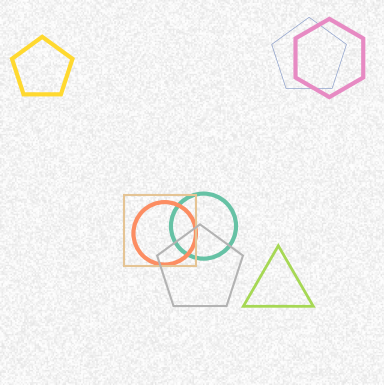[{"shape": "circle", "thickness": 3, "radius": 0.42, "center": [0.529, 0.413]}, {"shape": "circle", "thickness": 3, "radius": 0.41, "center": [0.428, 0.394]}, {"shape": "pentagon", "thickness": 0.5, "radius": 0.51, "center": [0.803, 0.853]}, {"shape": "hexagon", "thickness": 3, "radius": 0.51, "center": [0.856, 0.849]}, {"shape": "triangle", "thickness": 2, "radius": 0.52, "center": [0.723, 0.257]}, {"shape": "pentagon", "thickness": 3, "radius": 0.41, "center": [0.11, 0.822]}, {"shape": "square", "thickness": 1.5, "radius": 0.46, "center": [0.415, 0.401]}, {"shape": "pentagon", "thickness": 1.5, "radius": 0.59, "center": [0.52, 0.3]}]